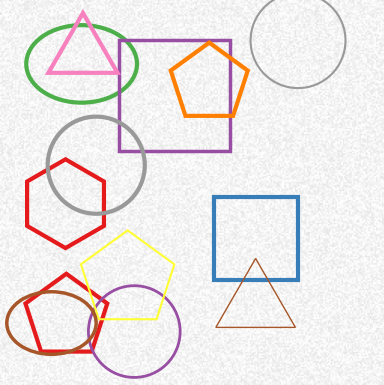[{"shape": "pentagon", "thickness": 3, "radius": 0.56, "center": [0.172, 0.177]}, {"shape": "hexagon", "thickness": 3, "radius": 0.58, "center": [0.17, 0.471]}, {"shape": "square", "thickness": 3, "radius": 0.54, "center": [0.665, 0.38]}, {"shape": "oval", "thickness": 3, "radius": 0.72, "center": [0.212, 0.834]}, {"shape": "square", "thickness": 2.5, "radius": 0.72, "center": [0.453, 0.752]}, {"shape": "circle", "thickness": 2, "radius": 0.6, "center": [0.349, 0.139]}, {"shape": "pentagon", "thickness": 3, "radius": 0.53, "center": [0.544, 0.784]}, {"shape": "pentagon", "thickness": 1.5, "radius": 0.64, "center": [0.332, 0.274]}, {"shape": "oval", "thickness": 2.5, "radius": 0.58, "center": [0.134, 0.161]}, {"shape": "triangle", "thickness": 1, "radius": 0.6, "center": [0.664, 0.209]}, {"shape": "triangle", "thickness": 3, "radius": 0.52, "center": [0.215, 0.863]}, {"shape": "circle", "thickness": 1.5, "radius": 0.62, "center": [0.774, 0.895]}, {"shape": "circle", "thickness": 3, "radius": 0.63, "center": [0.25, 0.571]}]